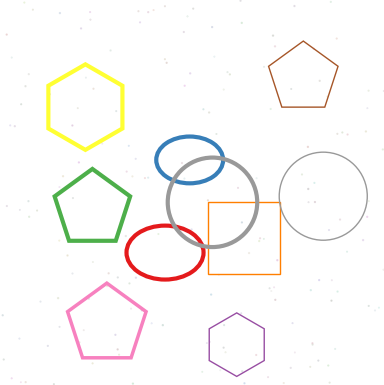[{"shape": "oval", "thickness": 3, "radius": 0.5, "center": [0.429, 0.344]}, {"shape": "oval", "thickness": 3, "radius": 0.43, "center": [0.493, 0.585]}, {"shape": "pentagon", "thickness": 3, "radius": 0.52, "center": [0.24, 0.458]}, {"shape": "hexagon", "thickness": 1, "radius": 0.41, "center": [0.615, 0.105]}, {"shape": "square", "thickness": 1, "radius": 0.46, "center": [0.634, 0.382]}, {"shape": "hexagon", "thickness": 3, "radius": 0.56, "center": [0.222, 0.722]}, {"shape": "pentagon", "thickness": 1, "radius": 0.47, "center": [0.788, 0.798]}, {"shape": "pentagon", "thickness": 2.5, "radius": 0.54, "center": [0.277, 0.157]}, {"shape": "circle", "thickness": 1, "radius": 0.57, "center": [0.84, 0.49]}, {"shape": "circle", "thickness": 3, "radius": 0.58, "center": [0.552, 0.475]}]